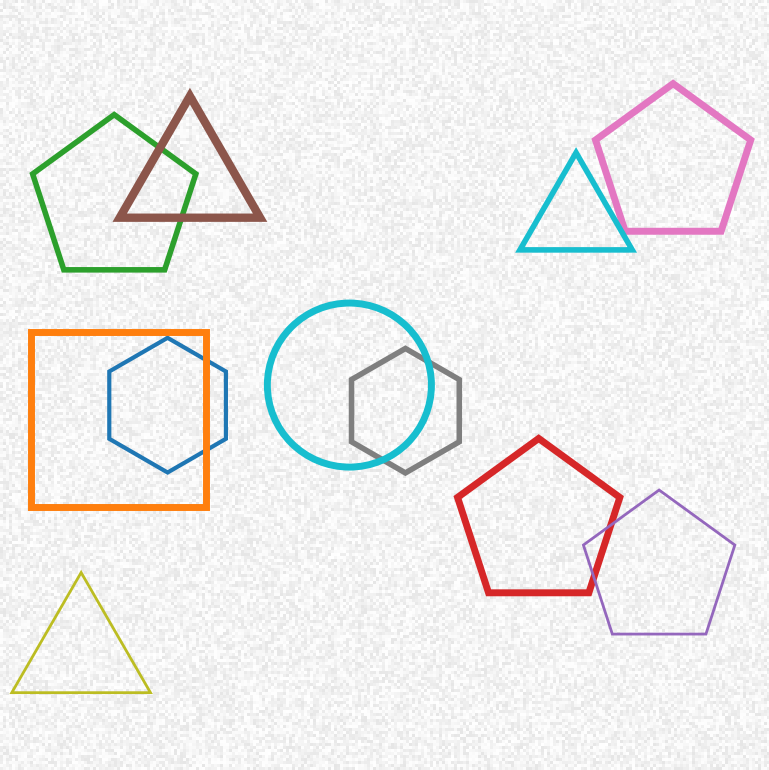[{"shape": "hexagon", "thickness": 1.5, "radius": 0.44, "center": [0.218, 0.474]}, {"shape": "square", "thickness": 2.5, "radius": 0.57, "center": [0.154, 0.456]}, {"shape": "pentagon", "thickness": 2, "radius": 0.56, "center": [0.148, 0.74]}, {"shape": "pentagon", "thickness": 2.5, "radius": 0.55, "center": [0.7, 0.32]}, {"shape": "pentagon", "thickness": 1, "radius": 0.52, "center": [0.856, 0.26]}, {"shape": "triangle", "thickness": 3, "radius": 0.53, "center": [0.247, 0.77]}, {"shape": "pentagon", "thickness": 2.5, "radius": 0.53, "center": [0.874, 0.785]}, {"shape": "hexagon", "thickness": 2, "radius": 0.4, "center": [0.527, 0.467]}, {"shape": "triangle", "thickness": 1, "radius": 0.52, "center": [0.105, 0.152]}, {"shape": "triangle", "thickness": 2, "radius": 0.42, "center": [0.748, 0.718]}, {"shape": "circle", "thickness": 2.5, "radius": 0.53, "center": [0.454, 0.5]}]